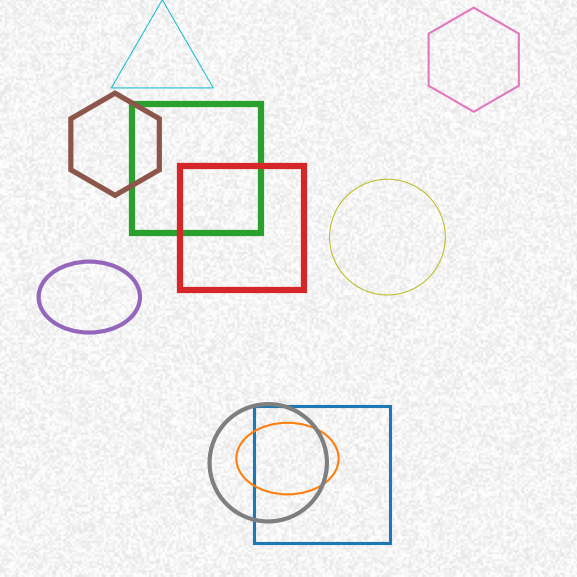[{"shape": "square", "thickness": 1.5, "radius": 0.59, "center": [0.557, 0.178]}, {"shape": "oval", "thickness": 1, "radius": 0.44, "center": [0.498, 0.205]}, {"shape": "square", "thickness": 3, "radius": 0.56, "center": [0.341, 0.707]}, {"shape": "square", "thickness": 3, "radius": 0.54, "center": [0.419, 0.604]}, {"shape": "oval", "thickness": 2, "radius": 0.44, "center": [0.155, 0.485]}, {"shape": "hexagon", "thickness": 2.5, "radius": 0.44, "center": [0.199, 0.749]}, {"shape": "hexagon", "thickness": 1, "radius": 0.45, "center": [0.82, 0.896]}, {"shape": "circle", "thickness": 2, "radius": 0.51, "center": [0.464, 0.198]}, {"shape": "circle", "thickness": 0.5, "radius": 0.5, "center": [0.671, 0.589]}, {"shape": "triangle", "thickness": 0.5, "radius": 0.51, "center": [0.281, 0.898]}]